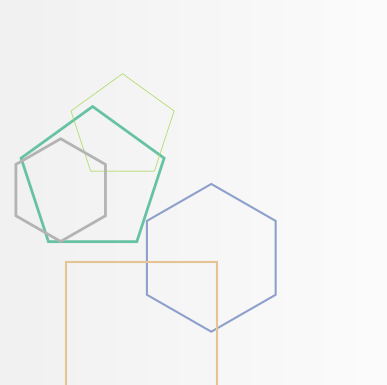[{"shape": "pentagon", "thickness": 2, "radius": 0.97, "center": [0.239, 0.529]}, {"shape": "hexagon", "thickness": 1.5, "radius": 0.96, "center": [0.545, 0.33]}, {"shape": "pentagon", "thickness": 0.5, "radius": 0.7, "center": [0.316, 0.669]}, {"shape": "square", "thickness": 1.5, "radius": 0.98, "center": [0.365, 0.124]}, {"shape": "hexagon", "thickness": 2, "radius": 0.67, "center": [0.157, 0.506]}]